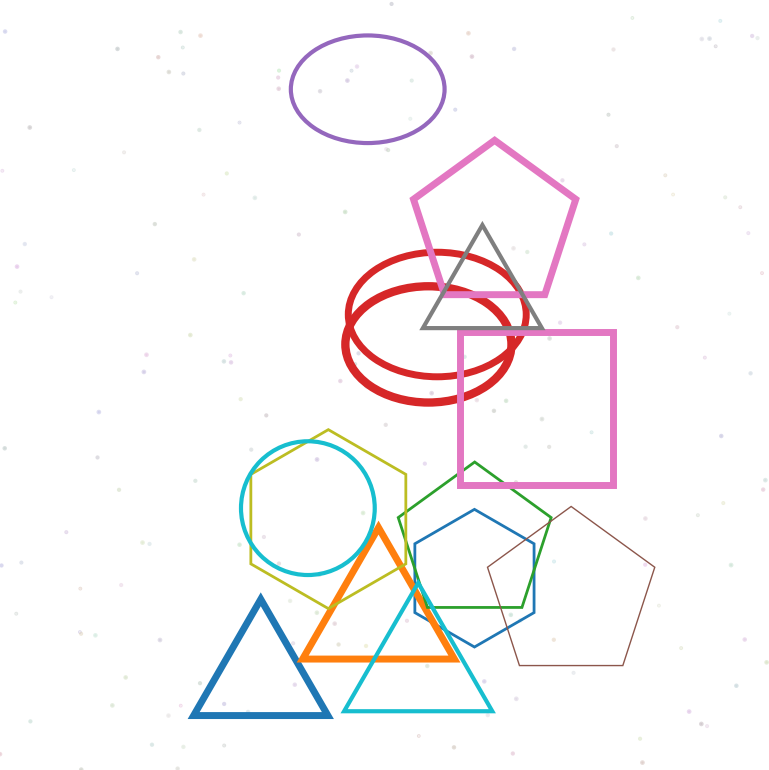[{"shape": "hexagon", "thickness": 1, "radius": 0.45, "center": [0.616, 0.249]}, {"shape": "triangle", "thickness": 2.5, "radius": 0.5, "center": [0.339, 0.121]}, {"shape": "triangle", "thickness": 2.5, "radius": 0.57, "center": [0.492, 0.201]}, {"shape": "pentagon", "thickness": 1, "radius": 0.52, "center": [0.616, 0.296]}, {"shape": "oval", "thickness": 3, "radius": 0.54, "center": [0.556, 0.553]}, {"shape": "oval", "thickness": 2.5, "radius": 0.58, "center": [0.568, 0.592]}, {"shape": "oval", "thickness": 1.5, "radius": 0.5, "center": [0.478, 0.884]}, {"shape": "pentagon", "thickness": 0.5, "radius": 0.57, "center": [0.742, 0.228]}, {"shape": "pentagon", "thickness": 2.5, "radius": 0.55, "center": [0.642, 0.707]}, {"shape": "square", "thickness": 2.5, "radius": 0.5, "center": [0.696, 0.469]}, {"shape": "triangle", "thickness": 1.5, "radius": 0.45, "center": [0.626, 0.618]}, {"shape": "hexagon", "thickness": 1, "radius": 0.58, "center": [0.426, 0.326]}, {"shape": "triangle", "thickness": 1.5, "radius": 0.56, "center": [0.543, 0.132]}, {"shape": "circle", "thickness": 1.5, "radius": 0.43, "center": [0.4, 0.34]}]